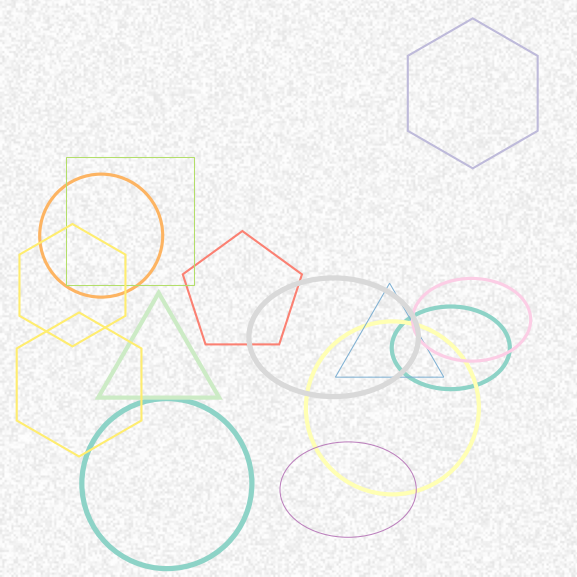[{"shape": "oval", "thickness": 2, "radius": 0.51, "center": [0.781, 0.397]}, {"shape": "circle", "thickness": 2.5, "radius": 0.74, "center": [0.289, 0.162]}, {"shape": "circle", "thickness": 2, "radius": 0.75, "center": [0.679, 0.293]}, {"shape": "hexagon", "thickness": 1, "radius": 0.65, "center": [0.819, 0.837]}, {"shape": "pentagon", "thickness": 1, "radius": 0.54, "center": [0.42, 0.491]}, {"shape": "triangle", "thickness": 0.5, "radius": 0.54, "center": [0.675, 0.4]}, {"shape": "circle", "thickness": 1.5, "radius": 0.53, "center": [0.175, 0.591]}, {"shape": "square", "thickness": 0.5, "radius": 0.56, "center": [0.225, 0.617]}, {"shape": "oval", "thickness": 1.5, "radius": 0.51, "center": [0.817, 0.445]}, {"shape": "oval", "thickness": 2.5, "radius": 0.73, "center": [0.578, 0.415]}, {"shape": "oval", "thickness": 0.5, "radius": 0.59, "center": [0.603, 0.151]}, {"shape": "triangle", "thickness": 2, "radius": 0.6, "center": [0.275, 0.371]}, {"shape": "hexagon", "thickness": 1, "radius": 0.62, "center": [0.137, 0.333]}, {"shape": "hexagon", "thickness": 1, "radius": 0.53, "center": [0.125, 0.505]}]